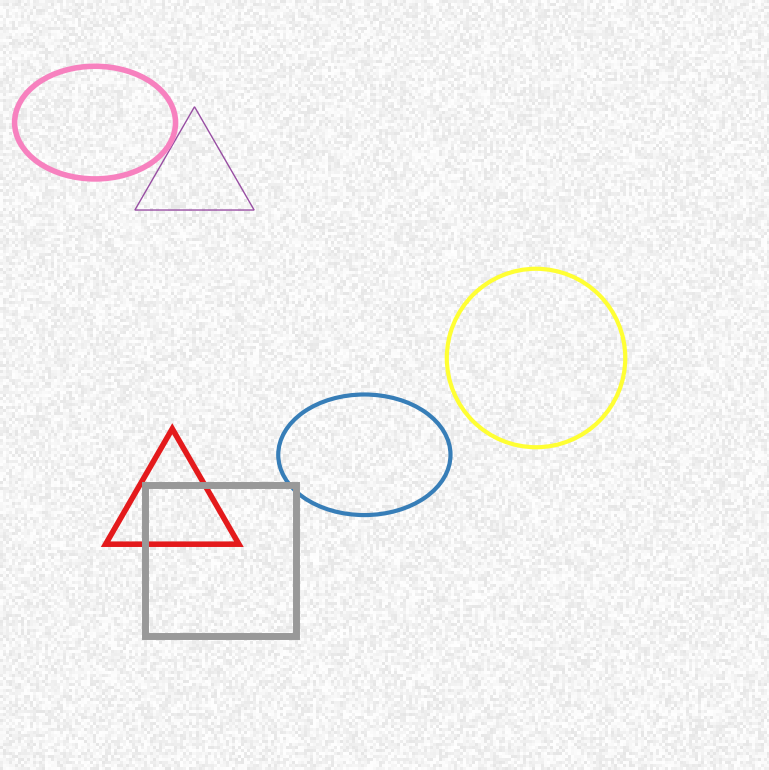[{"shape": "triangle", "thickness": 2, "radius": 0.5, "center": [0.224, 0.343]}, {"shape": "oval", "thickness": 1.5, "radius": 0.56, "center": [0.473, 0.409]}, {"shape": "triangle", "thickness": 0.5, "radius": 0.45, "center": [0.253, 0.772]}, {"shape": "circle", "thickness": 1.5, "radius": 0.58, "center": [0.696, 0.535]}, {"shape": "oval", "thickness": 2, "radius": 0.52, "center": [0.123, 0.841]}, {"shape": "square", "thickness": 2.5, "radius": 0.49, "center": [0.286, 0.272]}]